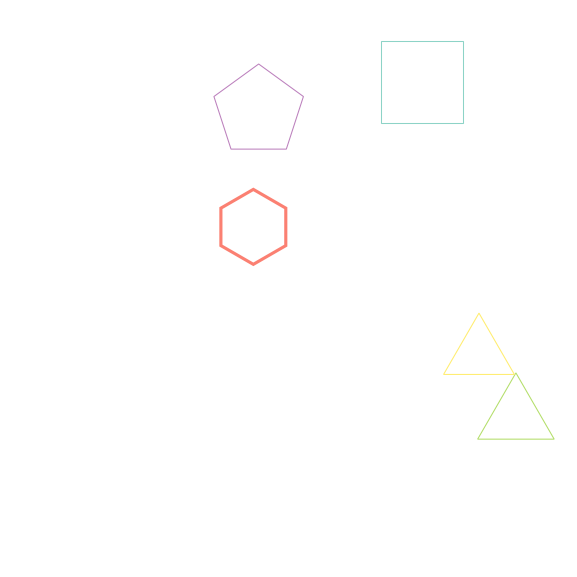[{"shape": "square", "thickness": 0.5, "radius": 0.35, "center": [0.731, 0.857]}, {"shape": "hexagon", "thickness": 1.5, "radius": 0.32, "center": [0.439, 0.606]}, {"shape": "triangle", "thickness": 0.5, "radius": 0.38, "center": [0.893, 0.277]}, {"shape": "pentagon", "thickness": 0.5, "radius": 0.41, "center": [0.448, 0.807]}, {"shape": "triangle", "thickness": 0.5, "radius": 0.35, "center": [0.829, 0.386]}]